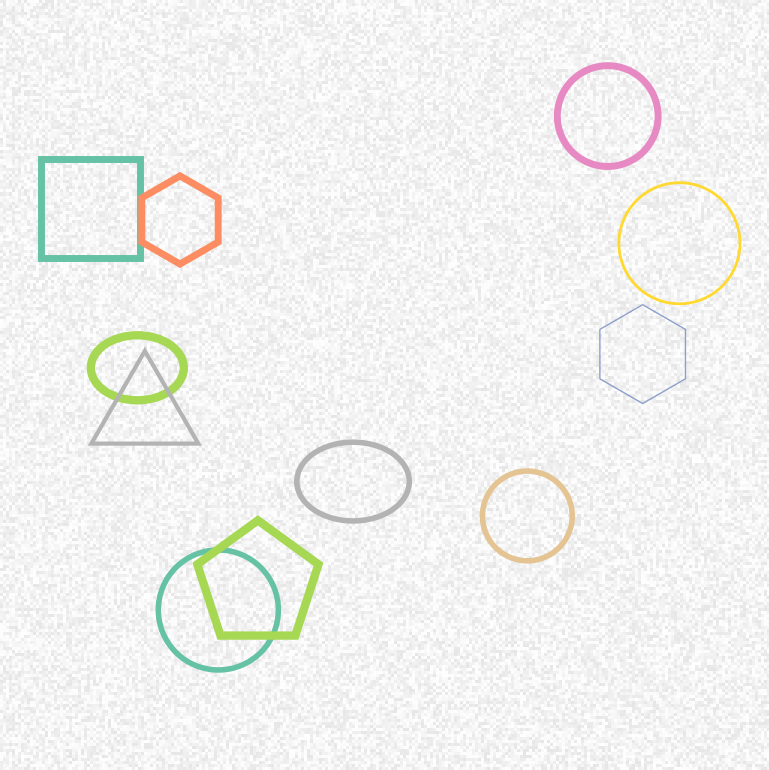[{"shape": "circle", "thickness": 2, "radius": 0.39, "center": [0.284, 0.208]}, {"shape": "square", "thickness": 2.5, "radius": 0.32, "center": [0.118, 0.729]}, {"shape": "hexagon", "thickness": 2.5, "radius": 0.29, "center": [0.234, 0.714]}, {"shape": "hexagon", "thickness": 0.5, "radius": 0.32, "center": [0.835, 0.54]}, {"shape": "circle", "thickness": 2.5, "radius": 0.33, "center": [0.789, 0.849]}, {"shape": "oval", "thickness": 3, "radius": 0.3, "center": [0.178, 0.522]}, {"shape": "pentagon", "thickness": 3, "radius": 0.41, "center": [0.335, 0.242]}, {"shape": "circle", "thickness": 1, "radius": 0.39, "center": [0.882, 0.684]}, {"shape": "circle", "thickness": 2, "radius": 0.29, "center": [0.685, 0.33]}, {"shape": "triangle", "thickness": 1.5, "radius": 0.4, "center": [0.188, 0.464]}, {"shape": "oval", "thickness": 2, "radius": 0.37, "center": [0.458, 0.375]}]